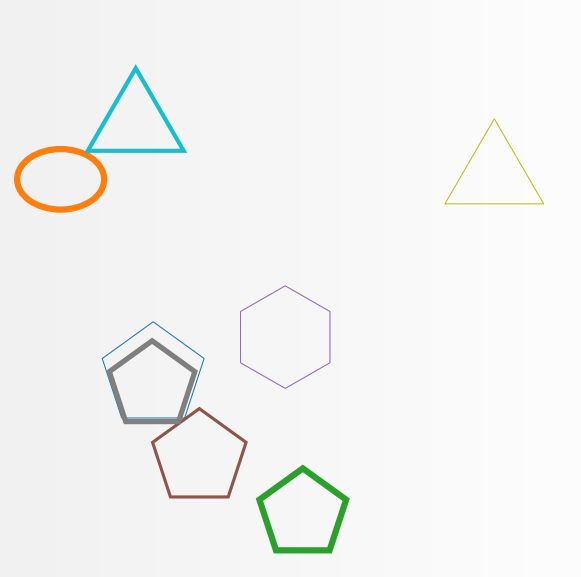[{"shape": "pentagon", "thickness": 0.5, "radius": 0.46, "center": [0.264, 0.35]}, {"shape": "oval", "thickness": 3, "radius": 0.37, "center": [0.104, 0.689]}, {"shape": "pentagon", "thickness": 3, "radius": 0.39, "center": [0.521, 0.11]}, {"shape": "hexagon", "thickness": 0.5, "radius": 0.44, "center": [0.491, 0.415]}, {"shape": "pentagon", "thickness": 1.5, "radius": 0.42, "center": [0.343, 0.207]}, {"shape": "pentagon", "thickness": 2.5, "radius": 0.39, "center": [0.262, 0.332]}, {"shape": "triangle", "thickness": 0.5, "radius": 0.49, "center": [0.85, 0.695]}, {"shape": "triangle", "thickness": 2, "radius": 0.48, "center": [0.233, 0.786]}]